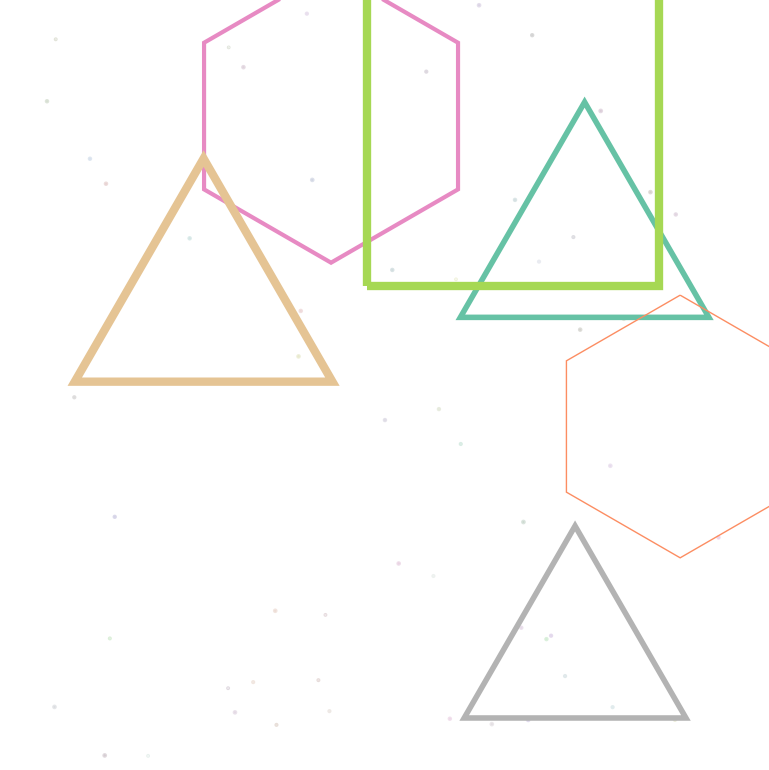[{"shape": "triangle", "thickness": 2, "radius": 0.93, "center": [0.759, 0.681]}, {"shape": "hexagon", "thickness": 0.5, "radius": 0.85, "center": [0.883, 0.446]}, {"shape": "hexagon", "thickness": 1.5, "radius": 0.95, "center": [0.43, 0.849]}, {"shape": "square", "thickness": 3, "radius": 0.95, "center": [0.666, 0.819]}, {"shape": "triangle", "thickness": 3, "radius": 0.97, "center": [0.264, 0.601]}, {"shape": "triangle", "thickness": 2, "radius": 0.83, "center": [0.747, 0.151]}]